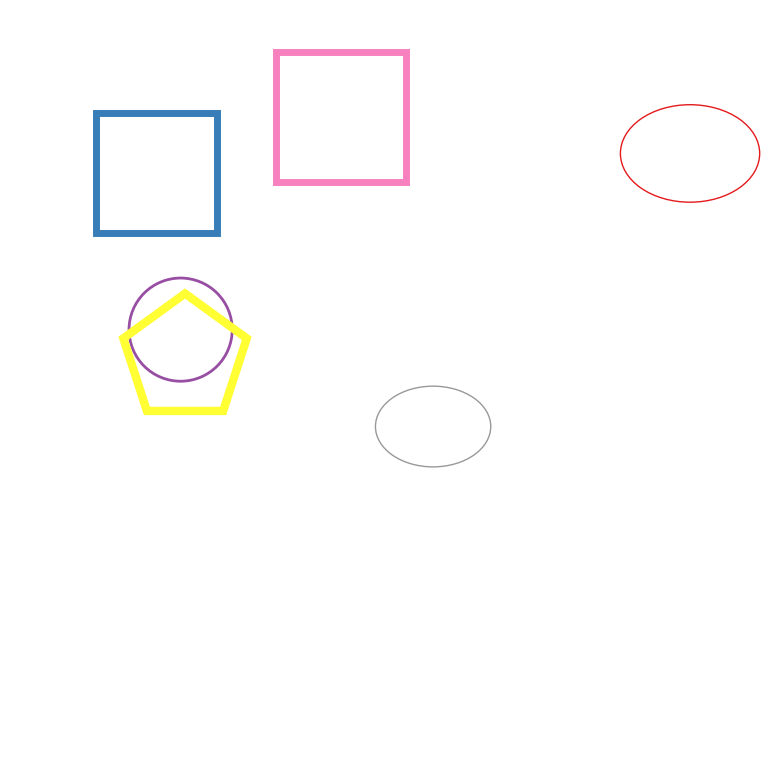[{"shape": "oval", "thickness": 0.5, "radius": 0.45, "center": [0.896, 0.801]}, {"shape": "square", "thickness": 2.5, "radius": 0.39, "center": [0.203, 0.776]}, {"shape": "circle", "thickness": 1, "radius": 0.34, "center": [0.235, 0.572]}, {"shape": "pentagon", "thickness": 3, "radius": 0.42, "center": [0.24, 0.535]}, {"shape": "square", "thickness": 2.5, "radius": 0.42, "center": [0.443, 0.848]}, {"shape": "oval", "thickness": 0.5, "radius": 0.37, "center": [0.562, 0.446]}]